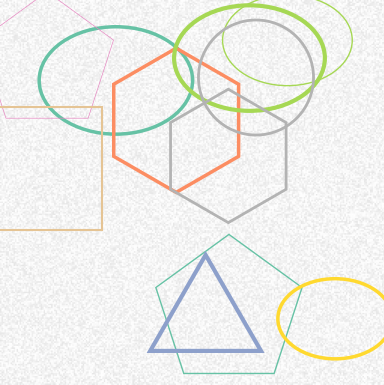[{"shape": "oval", "thickness": 2.5, "radius": 1.0, "center": [0.301, 0.791]}, {"shape": "pentagon", "thickness": 1, "radius": 1.0, "center": [0.595, 0.191]}, {"shape": "hexagon", "thickness": 2.5, "radius": 0.94, "center": [0.458, 0.688]}, {"shape": "triangle", "thickness": 3, "radius": 0.83, "center": [0.534, 0.172]}, {"shape": "pentagon", "thickness": 0.5, "radius": 0.91, "center": [0.122, 0.84]}, {"shape": "oval", "thickness": 3, "radius": 0.98, "center": [0.648, 0.849]}, {"shape": "oval", "thickness": 1, "radius": 0.84, "center": [0.747, 0.895]}, {"shape": "oval", "thickness": 2.5, "radius": 0.74, "center": [0.87, 0.172]}, {"shape": "square", "thickness": 1.5, "radius": 0.79, "center": [0.106, 0.563]}, {"shape": "hexagon", "thickness": 2, "radius": 0.87, "center": [0.593, 0.595]}, {"shape": "circle", "thickness": 2, "radius": 0.75, "center": [0.665, 0.799]}]